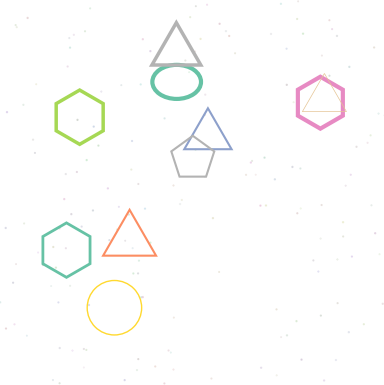[{"shape": "hexagon", "thickness": 2, "radius": 0.35, "center": [0.173, 0.35]}, {"shape": "oval", "thickness": 3, "radius": 0.32, "center": [0.459, 0.787]}, {"shape": "triangle", "thickness": 1.5, "radius": 0.4, "center": [0.337, 0.376]}, {"shape": "triangle", "thickness": 1.5, "radius": 0.35, "center": [0.54, 0.648]}, {"shape": "hexagon", "thickness": 3, "radius": 0.34, "center": [0.832, 0.733]}, {"shape": "hexagon", "thickness": 2.5, "radius": 0.35, "center": [0.207, 0.696]}, {"shape": "circle", "thickness": 1, "radius": 0.35, "center": [0.297, 0.201]}, {"shape": "triangle", "thickness": 0.5, "radius": 0.33, "center": [0.843, 0.743]}, {"shape": "triangle", "thickness": 2.5, "radius": 0.37, "center": [0.458, 0.868]}, {"shape": "pentagon", "thickness": 1.5, "radius": 0.29, "center": [0.501, 0.589]}]